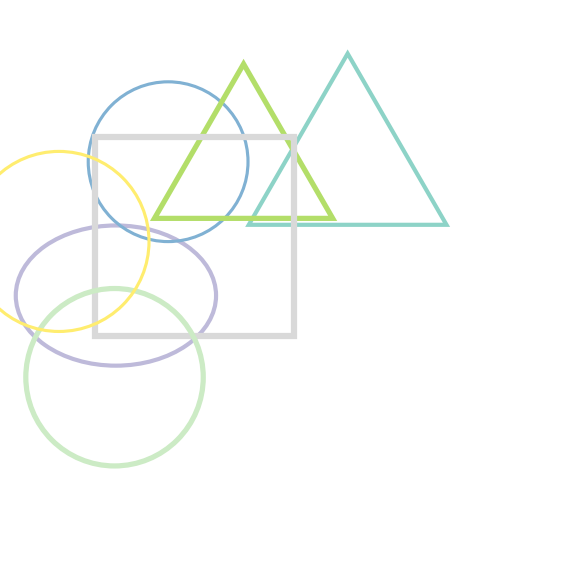[{"shape": "triangle", "thickness": 2, "radius": 0.99, "center": [0.602, 0.709]}, {"shape": "oval", "thickness": 2, "radius": 0.87, "center": [0.201, 0.487]}, {"shape": "circle", "thickness": 1.5, "radius": 0.69, "center": [0.291, 0.719]}, {"shape": "triangle", "thickness": 2.5, "radius": 0.89, "center": [0.422, 0.71]}, {"shape": "square", "thickness": 3, "radius": 0.86, "center": [0.337, 0.589]}, {"shape": "circle", "thickness": 2.5, "radius": 0.77, "center": [0.198, 0.346]}, {"shape": "circle", "thickness": 1.5, "radius": 0.78, "center": [0.102, 0.581]}]